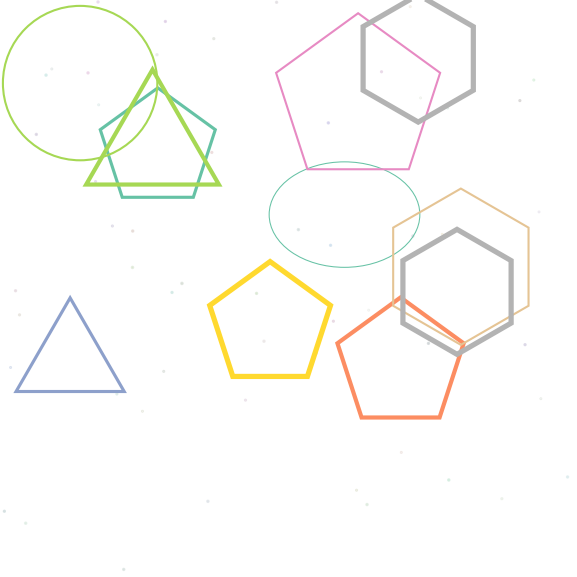[{"shape": "pentagon", "thickness": 1.5, "radius": 0.52, "center": [0.273, 0.742]}, {"shape": "oval", "thickness": 0.5, "radius": 0.65, "center": [0.597, 0.628]}, {"shape": "pentagon", "thickness": 2, "radius": 0.57, "center": [0.694, 0.369]}, {"shape": "triangle", "thickness": 1.5, "radius": 0.54, "center": [0.121, 0.375]}, {"shape": "pentagon", "thickness": 1, "radius": 0.75, "center": [0.62, 0.827]}, {"shape": "triangle", "thickness": 2, "radius": 0.66, "center": [0.264, 0.746]}, {"shape": "circle", "thickness": 1, "radius": 0.67, "center": [0.139, 0.855]}, {"shape": "pentagon", "thickness": 2.5, "radius": 0.55, "center": [0.468, 0.436]}, {"shape": "hexagon", "thickness": 1, "radius": 0.68, "center": [0.798, 0.537]}, {"shape": "hexagon", "thickness": 2.5, "radius": 0.54, "center": [0.791, 0.494]}, {"shape": "hexagon", "thickness": 2.5, "radius": 0.55, "center": [0.724, 0.898]}]